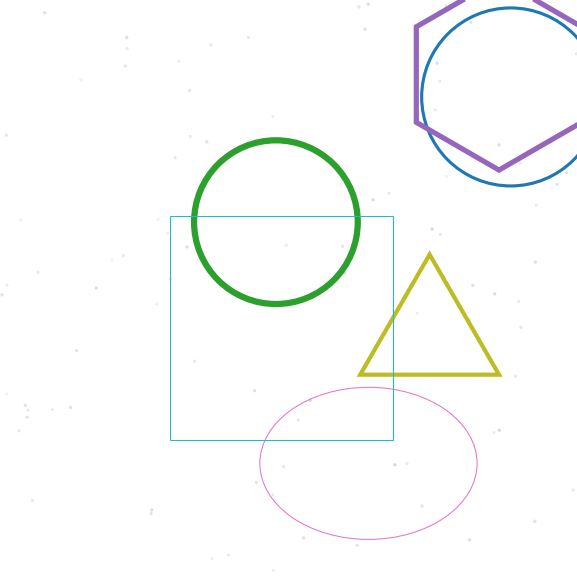[{"shape": "circle", "thickness": 1.5, "radius": 0.77, "center": [0.884, 0.831]}, {"shape": "circle", "thickness": 3, "radius": 0.71, "center": [0.478, 0.614]}, {"shape": "hexagon", "thickness": 2.5, "radius": 0.83, "center": [0.864, 0.87]}, {"shape": "oval", "thickness": 0.5, "radius": 0.94, "center": [0.638, 0.197]}, {"shape": "triangle", "thickness": 2, "radius": 0.69, "center": [0.744, 0.42]}, {"shape": "square", "thickness": 0.5, "radius": 0.97, "center": [0.487, 0.431]}]